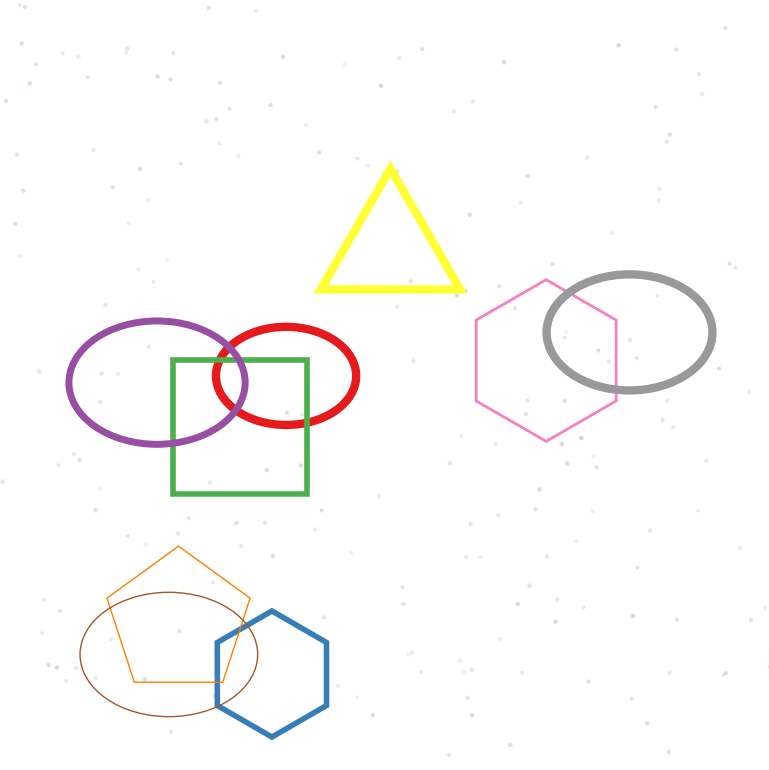[{"shape": "oval", "thickness": 3, "radius": 0.46, "center": [0.372, 0.512]}, {"shape": "hexagon", "thickness": 2, "radius": 0.41, "center": [0.353, 0.125]}, {"shape": "square", "thickness": 2, "radius": 0.44, "center": [0.312, 0.446]}, {"shape": "oval", "thickness": 2.5, "radius": 0.57, "center": [0.204, 0.503]}, {"shape": "pentagon", "thickness": 0.5, "radius": 0.49, "center": [0.232, 0.193]}, {"shape": "triangle", "thickness": 3, "radius": 0.52, "center": [0.507, 0.676]}, {"shape": "oval", "thickness": 0.5, "radius": 0.58, "center": [0.219, 0.15]}, {"shape": "hexagon", "thickness": 1, "radius": 0.52, "center": [0.709, 0.532]}, {"shape": "oval", "thickness": 3, "radius": 0.54, "center": [0.818, 0.568]}]